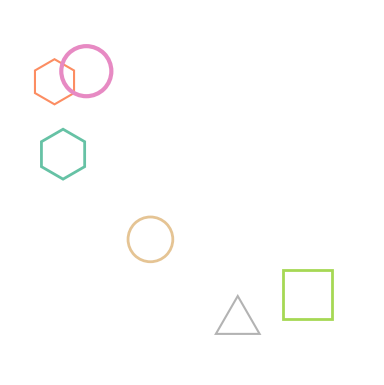[{"shape": "hexagon", "thickness": 2, "radius": 0.32, "center": [0.164, 0.6]}, {"shape": "hexagon", "thickness": 1.5, "radius": 0.29, "center": [0.142, 0.788]}, {"shape": "circle", "thickness": 3, "radius": 0.33, "center": [0.224, 0.815]}, {"shape": "square", "thickness": 2, "radius": 0.32, "center": [0.798, 0.235]}, {"shape": "circle", "thickness": 2, "radius": 0.29, "center": [0.391, 0.378]}, {"shape": "triangle", "thickness": 1.5, "radius": 0.33, "center": [0.618, 0.166]}]